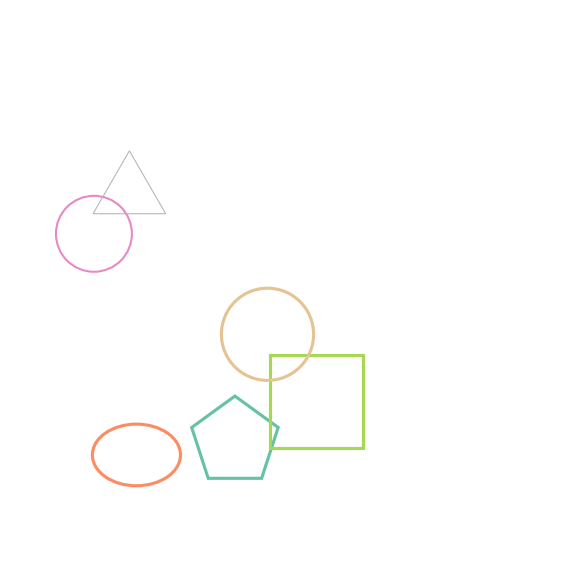[{"shape": "pentagon", "thickness": 1.5, "radius": 0.39, "center": [0.407, 0.235]}, {"shape": "oval", "thickness": 1.5, "radius": 0.38, "center": [0.236, 0.211]}, {"shape": "circle", "thickness": 1, "radius": 0.33, "center": [0.163, 0.594]}, {"shape": "square", "thickness": 1.5, "radius": 0.4, "center": [0.547, 0.305]}, {"shape": "circle", "thickness": 1.5, "radius": 0.4, "center": [0.463, 0.42]}, {"shape": "triangle", "thickness": 0.5, "radius": 0.36, "center": [0.224, 0.665]}]